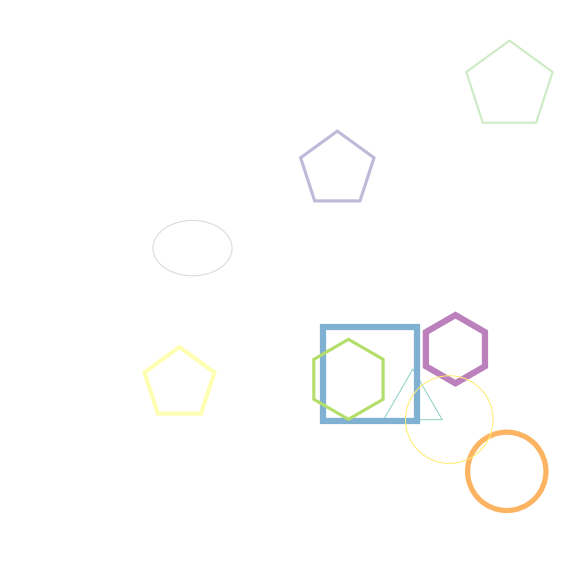[{"shape": "triangle", "thickness": 0.5, "radius": 0.29, "center": [0.715, 0.302]}, {"shape": "pentagon", "thickness": 2, "radius": 0.32, "center": [0.311, 0.335]}, {"shape": "pentagon", "thickness": 1.5, "radius": 0.33, "center": [0.584, 0.705]}, {"shape": "square", "thickness": 3, "radius": 0.41, "center": [0.641, 0.352]}, {"shape": "circle", "thickness": 2.5, "radius": 0.34, "center": [0.877, 0.183]}, {"shape": "hexagon", "thickness": 1.5, "radius": 0.35, "center": [0.603, 0.342]}, {"shape": "oval", "thickness": 0.5, "radius": 0.34, "center": [0.333, 0.569]}, {"shape": "hexagon", "thickness": 3, "radius": 0.3, "center": [0.789, 0.394]}, {"shape": "pentagon", "thickness": 1, "radius": 0.39, "center": [0.882, 0.85]}, {"shape": "circle", "thickness": 0.5, "radius": 0.38, "center": [0.778, 0.273]}]